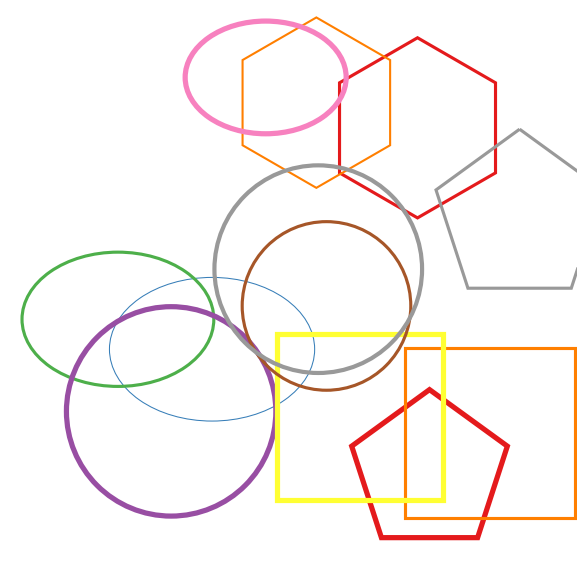[{"shape": "hexagon", "thickness": 1.5, "radius": 0.78, "center": [0.723, 0.778]}, {"shape": "pentagon", "thickness": 2.5, "radius": 0.71, "center": [0.744, 0.183]}, {"shape": "oval", "thickness": 0.5, "radius": 0.89, "center": [0.367, 0.394]}, {"shape": "oval", "thickness": 1.5, "radius": 0.83, "center": [0.204, 0.446]}, {"shape": "circle", "thickness": 2.5, "radius": 0.91, "center": [0.296, 0.287]}, {"shape": "square", "thickness": 1.5, "radius": 0.74, "center": [0.849, 0.249]}, {"shape": "hexagon", "thickness": 1, "radius": 0.74, "center": [0.548, 0.821]}, {"shape": "square", "thickness": 2.5, "radius": 0.72, "center": [0.623, 0.277]}, {"shape": "circle", "thickness": 1.5, "radius": 0.73, "center": [0.565, 0.469]}, {"shape": "oval", "thickness": 2.5, "radius": 0.7, "center": [0.46, 0.865]}, {"shape": "circle", "thickness": 2, "radius": 0.9, "center": [0.551, 0.533]}, {"shape": "pentagon", "thickness": 1.5, "radius": 0.76, "center": [0.9, 0.623]}]